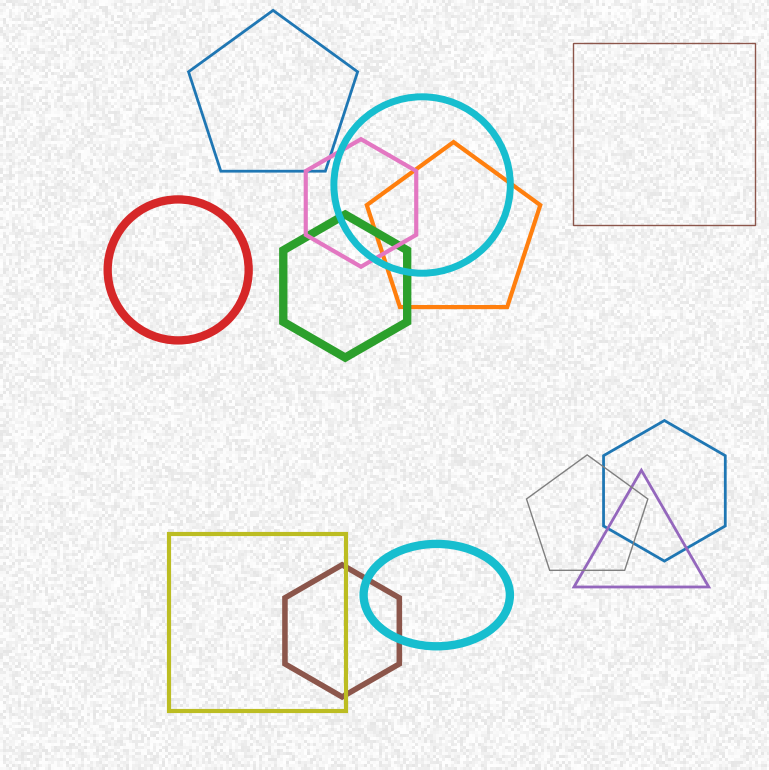[{"shape": "hexagon", "thickness": 1, "radius": 0.46, "center": [0.863, 0.363]}, {"shape": "pentagon", "thickness": 1, "radius": 0.58, "center": [0.355, 0.871]}, {"shape": "pentagon", "thickness": 1.5, "radius": 0.59, "center": [0.589, 0.697]}, {"shape": "hexagon", "thickness": 3, "radius": 0.46, "center": [0.448, 0.628]}, {"shape": "circle", "thickness": 3, "radius": 0.46, "center": [0.231, 0.649]}, {"shape": "triangle", "thickness": 1, "radius": 0.51, "center": [0.833, 0.288]}, {"shape": "hexagon", "thickness": 2, "radius": 0.43, "center": [0.444, 0.181]}, {"shape": "square", "thickness": 0.5, "radius": 0.59, "center": [0.863, 0.826]}, {"shape": "hexagon", "thickness": 1.5, "radius": 0.41, "center": [0.469, 0.736]}, {"shape": "pentagon", "thickness": 0.5, "radius": 0.41, "center": [0.763, 0.326]}, {"shape": "square", "thickness": 1.5, "radius": 0.57, "center": [0.334, 0.191]}, {"shape": "oval", "thickness": 3, "radius": 0.47, "center": [0.567, 0.227]}, {"shape": "circle", "thickness": 2.5, "radius": 0.57, "center": [0.548, 0.76]}]